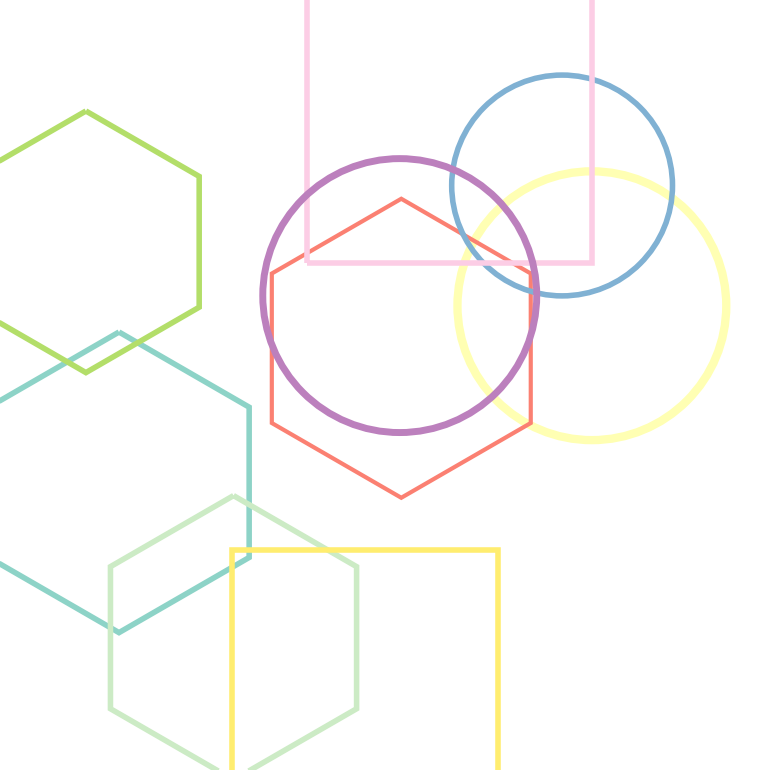[{"shape": "hexagon", "thickness": 2, "radius": 0.98, "center": [0.155, 0.374]}, {"shape": "circle", "thickness": 3, "radius": 0.87, "center": [0.769, 0.603]}, {"shape": "hexagon", "thickness": 1.5, "radius": 0.97, "center": [0.521, 0.548]}, {"shape": "circle", "thickness": 2, "radius": 0.72, "center": [0.73, 0.759]}, {"shape": "hexagon", "thickness": 2, "radius": 0.85, "center": [0.112, 0.686]}, {"shape": "square", "thickness": 2, "radius": 0.92, "center": [0.583, 0.843]}, {"shape": "circle", "thickness": 2.5, "radius": 0.89, "center": [0.519, 0.616]}, {"shape": "hexagon", "thickness": 2, "radius": 0.92, "center": [0.303, 0.172]}, {"shape": "square", "thickness": 2, "radius": 0.86, "center": [0.474, 0.112]}]